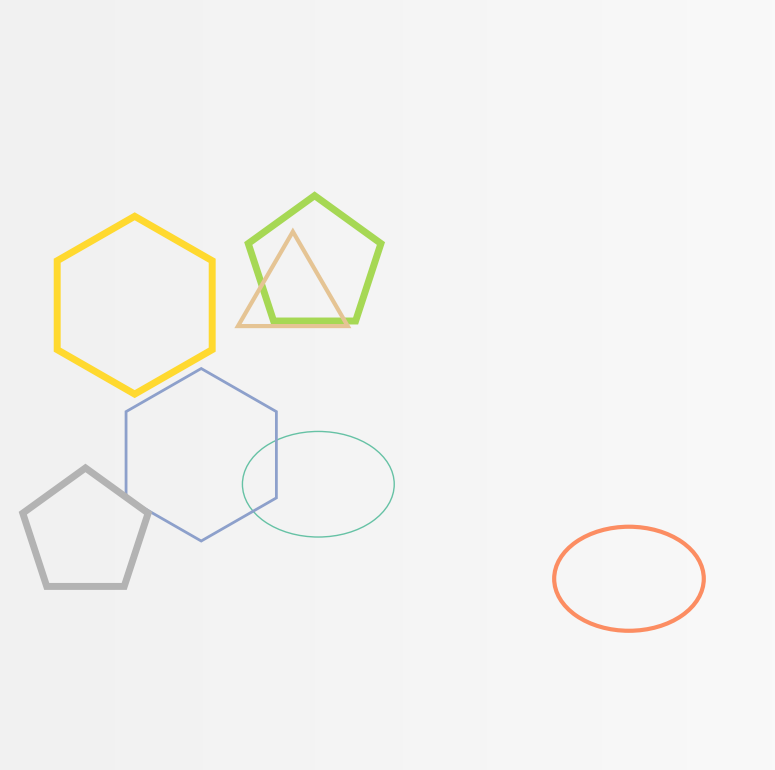[{"shape": "oval", "thickness": 0.5, "radius": 0.49, "center": [0.411, 0.371]}, {"shape": "oval", "thickness": 1.5, "radius": 0.48, "center": [0.812, 0.248]}, {"shape": "hexagon", "thickness": 1, "radius": 0.56, "center": [0.26, 0.409]}, {"shape": "pentagon", "thickness": 2.5, "radius": 0.45, "center": [0.406, 0.656]}, {"shape": "hexagon", "thickness": 2.5, "radius": 0.58, "center": [0.174, 0.604]}, {"shape": "triangle", "thickness": 1.5, "radius": 0.41, "center": [0.378, 0.617]}, {"shape": "pentagon", "thickness": 2.5, "radius": 0.43, "center": [0.11, 0.307]}]